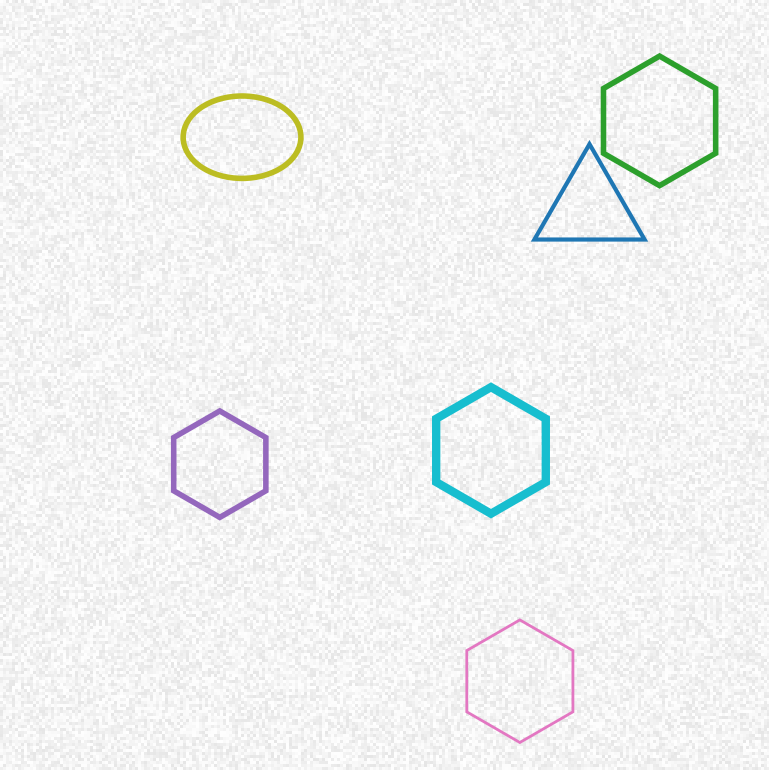[{"shape": "triangle", "thickness": 1.5, "radius": 0.41, "center": [0.766, 0.73]}, {"shape": "hexagon", "thickness": 2, "radius": 0.42, "center": [0.857, 0.843]}, {"shape": "hexagon", "thickness": 2, "radius": 0.35, "center": [0.285, 0.397]}, {"shape": "hexagon", "thickness": 1, "radius": 0.4, "center": [0.675, 0.115]}, {"shape": "oval", "thickness": 2, "radius": 0.38, "center": [0.314, 0.822]}, {"shape": "hexagon", "thickness": 3, "radius": 0.41, "center": [0.638, 0.415]}]